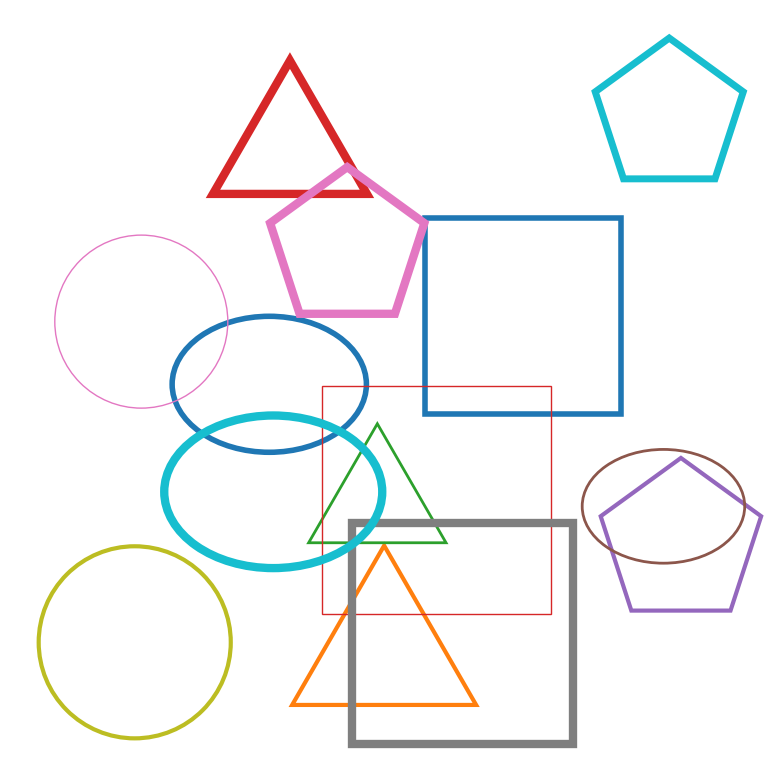[{"shape": "oval", "thickness": 2, "radius": 0.63, "center": [0.35, 0.501]}, {"shape": "square", "thickness": 2, "radius": 0.64, "center": [0.68, 0.589]}, {"shape": "triangle", "thickness": 1.5, "radius": 0.69, "center": [0.499, 0.153]}, {"shape": "triangle", "thickness": 1, "radius": 0.52, "center": [0.49, 0.347]}, {"shape": "triangle", "thickness": 3, "radius": 0.58, "center": [0.377, 0.806]}, {"shape": "square", "thickness": 0.5, "radius": 0.74, "center": [0.567, 0.351]}, {"shape": "pentagon", "thickness": 1.5, "radius": 0.55, "center": [0.884, 0.296]}, {"shape": "oval", "thickness": 1, "radius": 0.53, "center": [0.862, 0.342]}, {"shape": "circle", "thickness": 0.5, "radius": 0.56, "center": [0.184, 0.582]}, {"shape": "pentagon", "thickness": 3, "radius": 0.53, "center": [0.451, 0.678]}, {"shape": "square", "thickness": 3, "radius": 0.72, "center": [0.6, 0.177]}, {"shape": "circle", "thickness": 1.5, "radius": 0.62, "center": [0.175, 0.166]}, {"shape": "oval", "thickness": 3, "radius": 0.71, "center": [0.355, 0.361]}, {"shape": "pentagon", "thickness": 2.5, "radius": 0.51, "center": [0.869, 0.85]}]